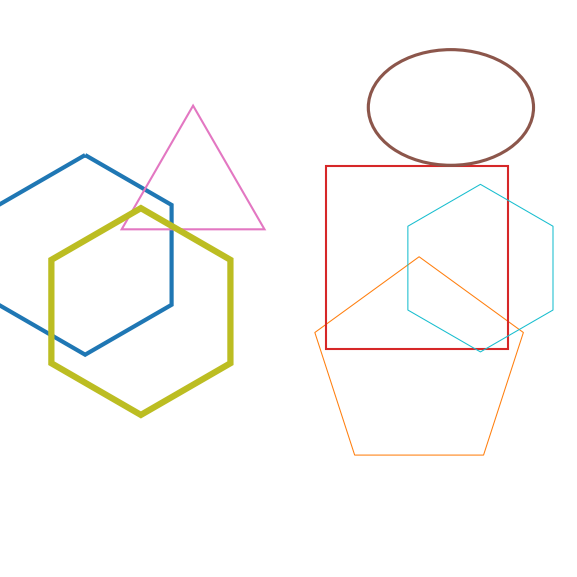[{"shape": "hexagon", "thickness": 2, "radius": 0.86, "center": [0.147, 0.558]}, {"shape": "pentagon", "thickness": 0.5, "radius": 0.95, "center": [0.726, 0.365]}, {"shape": "square", "thickness": 1, "radius": 0.79, "center": [0.722, 0.554]}, {"shape": "oval", "thickness": 1.5, "radius": 0.72, "center": [0.781, 0.813]}, {"shape": "triangle", "thickness": 1, "radius": 0.71, "center": [0.334, 0.673]}, {"shape": "hexagon", "thickness": 3, "radius": 0.9, "center": [0.244, 0.46]}, {"shape": "hexagon", "thickness": 0.5, "radius": 0.73, "center": [0.832, 0.535]}]